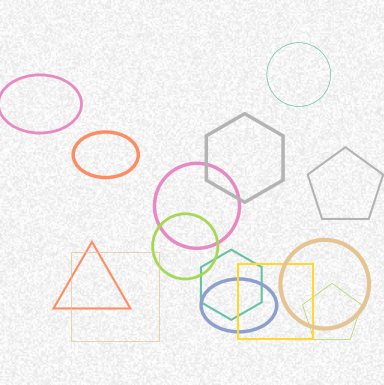[{"shape": "hexagon", "thickness": 1.5, "radius": 0.46, "center": [0.601, 0.26]}, {"shape": "circle", "thickness": 0.5, "radius": 0.41, "center": [0.776, 0.806]}, {"shape": "triangle", "thickness": 1.5, "radius": 0.58, "center": [0.239, 0.256]}, {"shape": "oval", "thickness": 2.5, "radius": 0.42, "center": [0.275, 0.598]}, {"shape": "oval", "thickness": 2.5, "radius": 0.49, "center": [0.621, 0.207]}, {"shape": "oval", "thickness": 2, "radius": 0.54, "center": [0.104, 0.73]}, {"shape": "circle", "thickness": 2.5, "radius": 0.55, "center": [0.512, 0.465]}, {"shape": "circle", "thickness": 2, "radius": 0.42, "center": [0.481, 0.36]}, {"shape": "pentagon", "thickness": 0.5, "radius": 0.4, "center": [0.862, 0.184]}, {"shape": "square", "thickness": 1.5, "radius": 0.49, "center": [0.716, 0.217]}, {"shape": "circle", "thickness": 3, "radius": 0.58, "center": [0.844, 0.262]}, {"shape": "square", "thickness": 0.5, "radius": 0.58, "center": [0.299, 0.229]}, {"shape": "hexagon", "thickness": 2.5, "radius": 0.58, "center": [0.636, 0.59]}, {"shape": "pentagon", "thickness": 1.5, "radius": 0.52, "center": [0.897, 0.515]}]